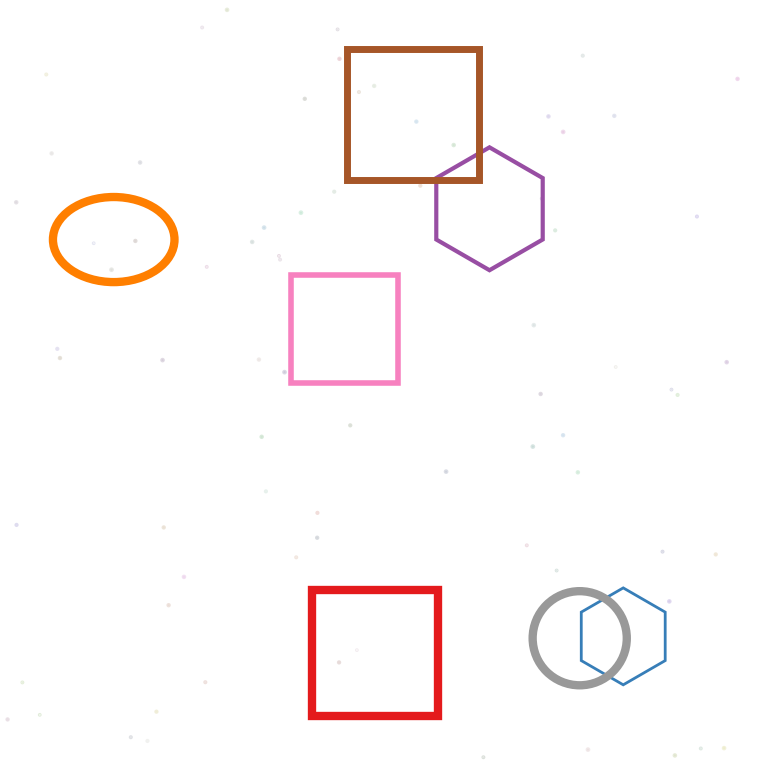[{"shape": "square", "thickness": 3, "radius": 0.41, "center": [0.487, 0.152]}, {"shape": "hexagon", "thickness": 1, "radius": 0.31, "center": [0.809, 0.174]}, {"shape": "hexagon", "thickness": 1.5, "radius": 0.4, "center": [0.636, 0.729]}, {"shape": "oval", "thickness": 3, "radius": 0.39, "center": [0.148, 0.689]}, {"shape": "square", "thickness": 2.5, "radius": 0.43, "center": [0.536, 0.852]}, {"shape": "square", "thickness": 2, "radius": 0.35, "center": [0.447, 0.573]}, {"shape": "circle", "thickness": 3, "radius": 0.31, "center": [0.753, 0.171]}]